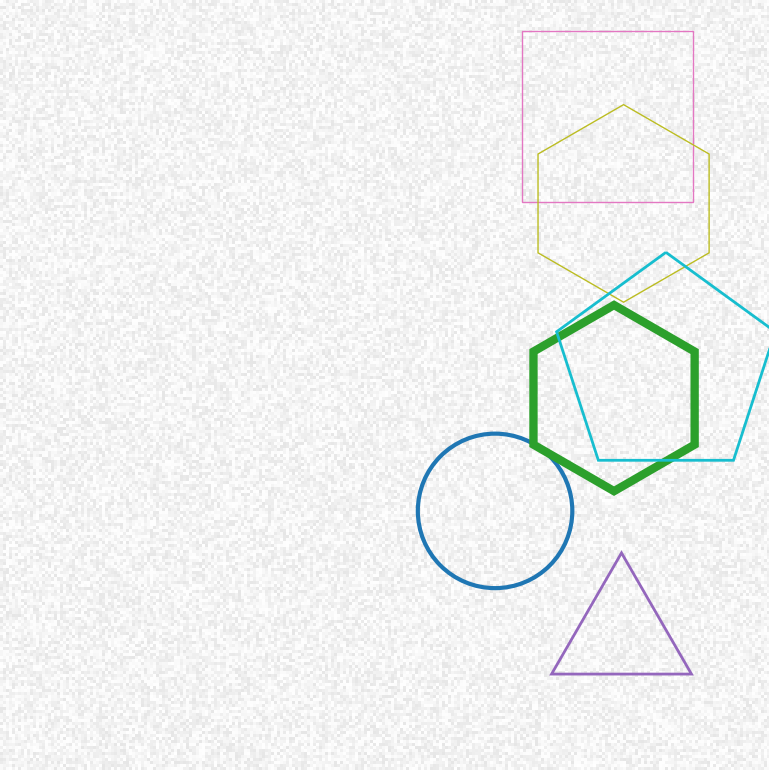[{"shape": "circle", "thickness": 1.5, "radius": 0.5, "center": [0.643, 0.337]}, {"shape": "hexagon", "thickness": 3, "radius": 0.6, "center": [0.797, 0.483]}, {"shape": "triangle", "thickness": 1, "radius": 0.52, "center": [0.807, 0.177]}, {"shape": "square", "thickness": 0.5, "radius": 0.55, "center": [0.789, 0.849]}, {"shape": "hexagon", "thickness": 0.5, "radius": 0.64, "center": [0.81, 0.736]}, {"shape": "pentagon", "thickness": 1, "radius": 0.75, "center": [0.865, 0.523]}]